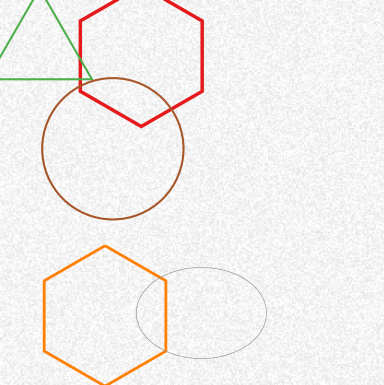[{"shape": "hexagon", "thickness": 2.5, "radius": 0.91, "center": [0.367, 0.854]}, {"shape": "triangle", "thickness": 1.5, "radius": 0.78, "center": [0.103, 0.873]}, {"shape": "hexagon", "thickness": 2, "radius": 0.91, "center": [0.273, 0.179]}, {"shape": "circle", "thickness": 1.5, "radius": 0.92, "center": [0.293, 0.614]}, {"shape": "oval", "thickness": 0.5, "radius": 0.85, "center": [0.523, 0.187]}]